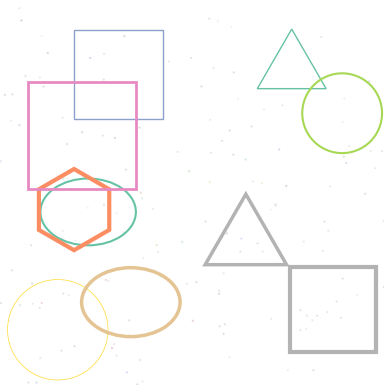[{"shape": "triangle", "thickness": 1, "radius": 0.52, "center": [0.758, 0.821]}, {"shape": "oval", "thickness": 1.5, "radius": 0.62, "center": [0.229, 0.45]}, {"shape": "hexagon", "thickness": 3, "radius": 0.53, "center": [0.192, 0.456]}, {"shape": "square", "thickness": 1, "radius": 0.58, "center": [0.308, 0.807]}, {"shape": "square", "thickness": 2, "radius": 0.7, "center": [0.213, 0.649]}, {"shape": "circle", "thickness": 1.5, "radius": 0.52, "center": [0.889, 0.706]}, {"shape": "circle", "thickness": 0.5, "radius": 0.65, "center": [0.15, 0.143]}, {"shape": "oval", "thickness": 2.5, "radius": 0.64, "center": [0.34, 0.215]}, {"shape": "square", "thickness": 3, "radius": 0.56, "center": [0.865, 0.196]}, {"shape": "triangle", "thickness": 2.5, "radius": 0.61, "center": [0.639, 0.374]}]